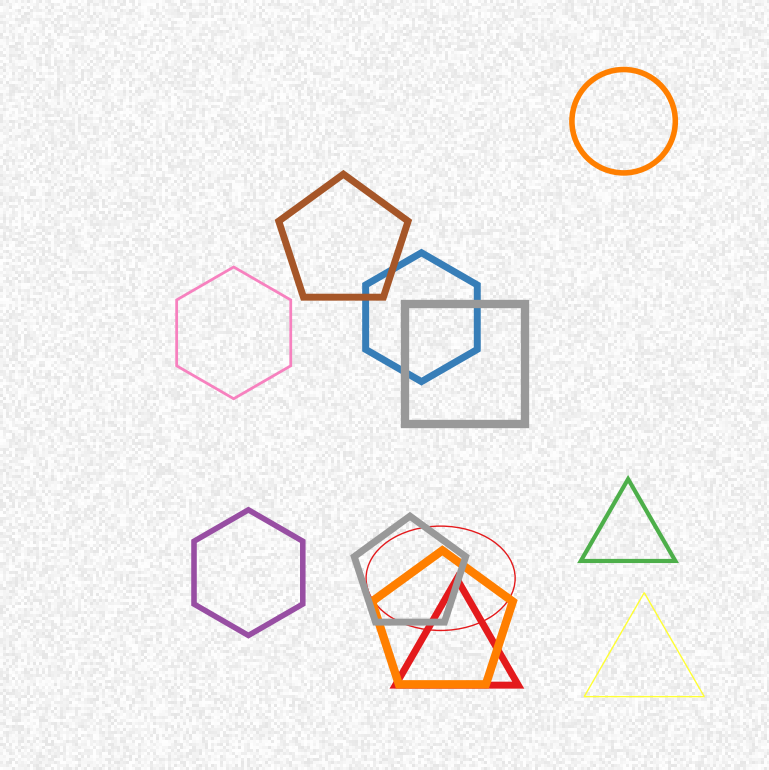[{"shape": "triangle", "thickness": 2.5, "radius": 0.46, "center": [0.593, 0.156]}, {"shape": "oval", "thickness": 0.5, "radius": 0.48, "center": [0.572, 0.249]}, {"shape": "hexagon", "thickness": 2.5, "radius": 0.42, "center": [0.547, 0.588]}, {"shape": "triangle", "thickness": 1.5, "radius": 0.35, "center": [0.816, 0.307]}, {"shape": "hexagon", "thickness": 2, "radius": 0.41, "center": [0.323, 0.256]}, {"shape": "circle", "thickness": 2, "radius": 0.34, "center": [0.81, 0.843]}, {"shape": "pentagon", "thickness": 3, "radius": 0.48, "center": [0.575, 0.189]}, {"shape": "triangle", "thickness": 0.5, "radius": 0.45, "center": [0.837, 0.14]}, {"shape": "pentagon", "thickness": 2.5, "radius": 0.44, "center": [0.446, 0.685]}, {"shape": "hexagon", "thickness": 1, "radius": 0.43, "center": [0.303, 0.568]}, {"shape": "square", "thickness": 3, "radius": 0.39, "center": [0.604, 0.527]}, {"shape": "pentagon", "thickness": 2.5, "radius": 0.38, "center": [0.532, 0.254]}]